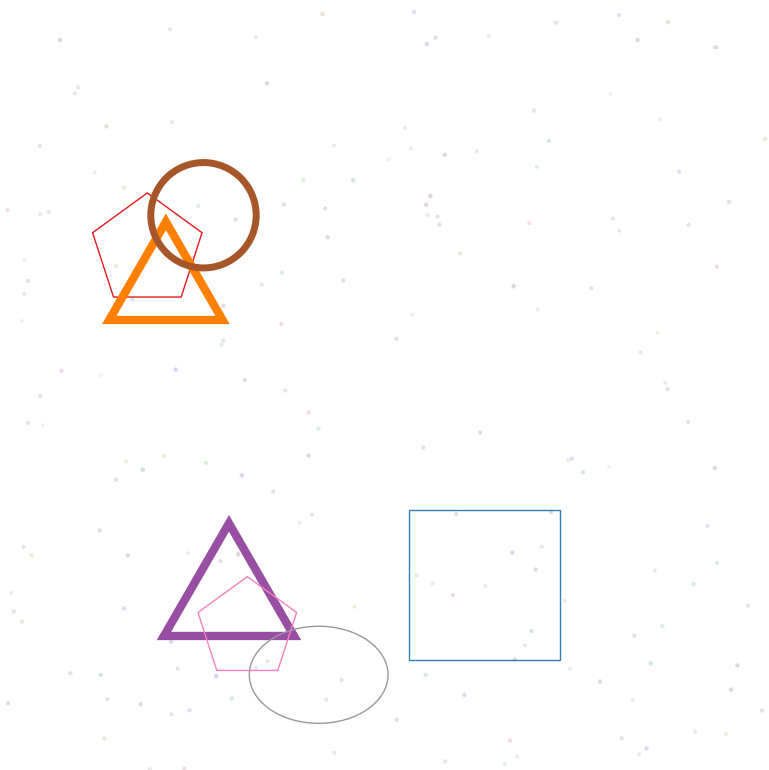[{"shape": "pentagon", "thickness": 0.5, "radius": 0.37, "center": [0.191, 0.675]}, {"shape": "square", "thickness": 0.5, "radius": 0.49, "center": [0.629, 0.24]}, {"shape": "triangle", "thickness": 3, "radius": 0.49, "center": [0.297, 0.223]}, {"shape": "triangle", "thickness": 3, "radius": 0.42, "center": [0.215, 0.627]}, {"shape": "circle", "thickness": 2.5, "radius": 0.34, "center": [0.264, 0.72]}, {"shape": "pentagon", "thickness": 0.5, "radius": 0.34, "center": [0.321, 0.184]}, {"shape": "oval", "thickness": 0.5, "radius": 0.45, "center": [0.414, 0.124]}]